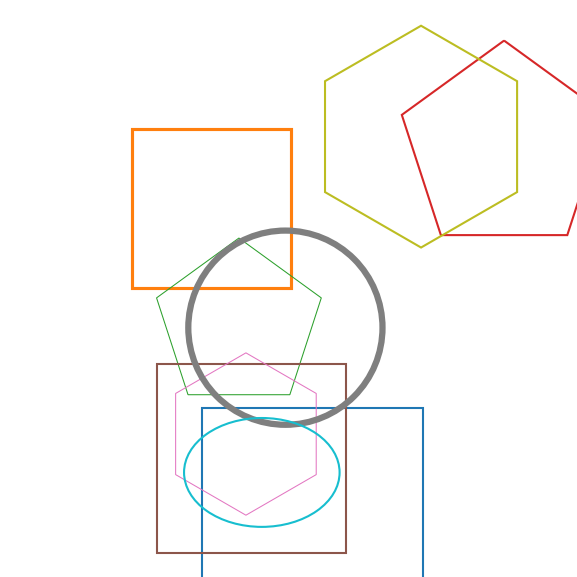[{"shape": "square", "thickness": 1, "radius": 0.96, "center": [0.541, 0.1]}, {"shape": "square", "thickness": 1.5, "radius": 0.69, "center": [0.366, 0.638]}, {"shape": "pentagon", "thickness": 0.5, "radius": 0.75, "center": [0.414, 0.437]}, {"shape": "pentagon", "thickness": 1, "radius": 0.93, "center": [0.873, 0.743]}, {"shape": "square", "thickness": 1, "radius": 0.82, "center": [0.436, 0.205]}, {"shape": "hexagon", "thickness": 0.5, "radius": 0.7, "center": [0.426, 0.248]}, {"shape": "circle", "thickness": 3, "radius": 0.84, "center": [0.494, 0.432]}, {"shape": "hexagon", "thickness": 1, "radius": 0.96, "center": [0.729, 0.763]}, {"shape": "oval", "thickness": 1, "radius": 0.67, "center": [0.453, 0.181]}]